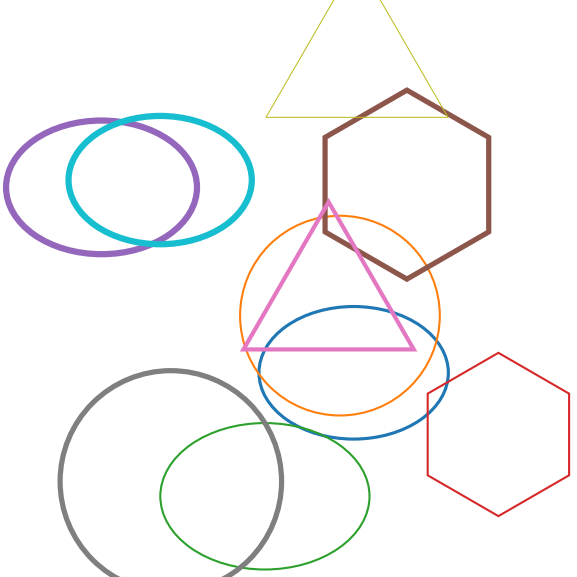[{"shape": "oval", "thickness": 1.5, "radius": 0.82, "center": [0.612, 0.354]}, {"shape": "circle", "thickness": 1, "radius": 0.86, "center": [0.589, 0.453]}, {"shape": "oval", "thickness": 1, "radius": 0.91, "center": [0.459, 0.14]}, {"shape": "hexagon", "thickness": 1, "radius": 0.71, "center": [0.863, 0.247]}, {"shape": "oval", "thickness": 3, "radius": 0.83, "center": [0.176, 0.675]}, {"shape": "hexagon", "thickness": 2.5, "radius": 0.82, "center": [0.705, 0.679]}, {"shape": "triangle", "thickness": 2, "radius": 0.85, "center": [0.569, 0.479]}, {"shape": "circle", "thickness": 2.5, "radius": 0.96, "center": [0.296, 0.166]}, {"shape": "triangle", "thickness": 0.5, "radius": 0.91, "center": [0.618, 0.887]}, {"shape": "oval", "thickness": 3, "radius": 0.79, "center": [0.277, 0.687]}]